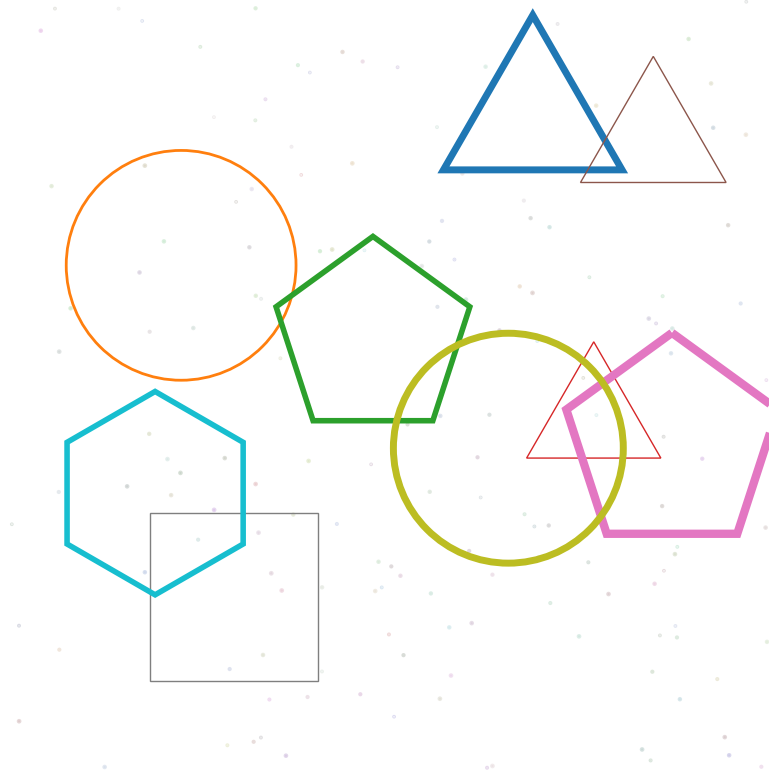[{"shape": "triangle", "thickness": 2.5, "radius": 0.67, "center": [0.692, 0.846]}, {"shape": "circle", "thickness": 1, "radius": 0.75, "center": [0.235, 0.655]}, {"shape": "pentagon", "thickness": 2, "radius": 0.66, "center": [0.484, 0.561]}, {"shape": "triangle", "thickness": 0.5, "radius": 0.5, "center": [0.771, 0.455]}, {"shape": "triangle", "thickness": 0.5, "radius": 0.55, "center": [0.848, 0.818]}, {"shape": "pentagon", "thickness": 3, "radius": 0.72, "center": [0.873, 0.423]}, {"shape": "square", "thickness": 0.5, "radius": 0.54, "center": [0.304, 0.224]}, {"shape": "circle", "thickness": 2.5, "radius": 0.75, "center": [0.66, 0.418]}, {"shape": "hexagon", "thickness": 2, "radius": 0.66, "center": [0.201, 0.36]}]